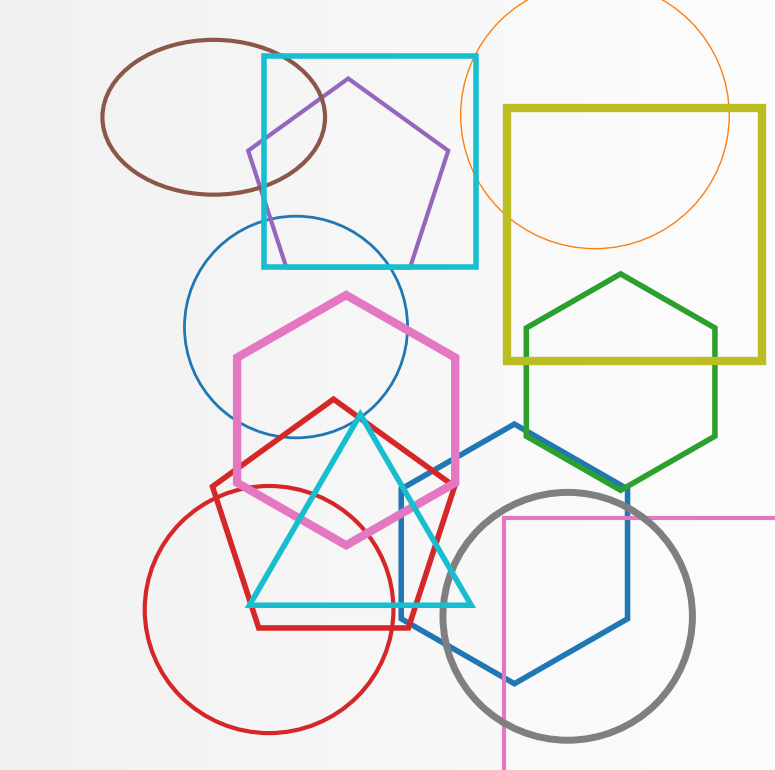[{"shape": "hexagon", "thickness": 2, "radius": 0.84, "center": [0.664, 0.281]}, {"shape": "circle", "thickness": 1, "radius": 0.72, "center": [0.382, 0.575]}, {"shape": "circle", "thickness": 0.5, "radius": 0.87, "center": [0.768, 0.85]}, {"shape": "hexagon", "thickness": 2, "radius": 0.7, "center": [0.801, 0.504]}, {"shape": "circle", "thickness": 1.5, "radius": 0.8, "center": [0.347, 0.208]}, {"shape": "pentagon", "thickness": 2, "radius": 0.82, "center": [0.43, 0.317]}, {"shape": "pentagon", "thickness": 1.5, "radius": 0.68, "center": [0.449, 0.762]}, {"shape": "oval", "thickness": 1.5, "radius": 0.72, "center": [0.276, 0.848]}, {"shape": "hexagon", "thickness": 3, "radius": 0.81, "center": [0.447, 0.454]}, {"shape": "square", "thickness": 1.5, "radius": 0.94, "center": [0.839, 0.139]}, {"shape": "circle", "thickness": 2.5, "radius": 0.8, "center": [0.733, 0.2]}, {"shape": "square", "thickness": 3, "radius": 0.82, "center": [0.819, 0.696]}, {"shape": "triangle", "thickness": 2, "radius": 0.83, "center": [0.465, 0.297]}, {"shape": "square", "thickness": 2, "radius": 0.68, "center": [0.478, 0.79]}]